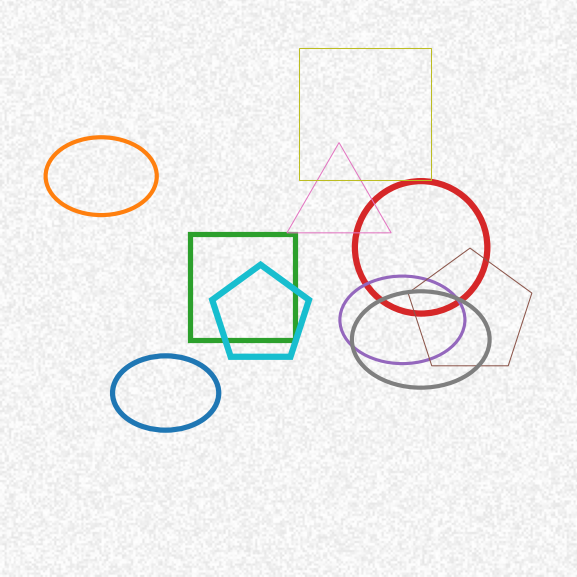[{"shape": "oval", "thickness": 2.5, "radius": 0.46, "center": [0.287, 0.319]}, {"shape": "oval", "thickness": 2, "radius": 0.48, "center": [0.175, 0.694]}, {"shape": "square", "thickness": 2.5, "radius": 0.46, "center": [0.42, 0.502]}, {"shape": "circle", "thickness": 3, "radius": 0.57, "center": [0.729, 0.571]}, {"shape": "oval", "thickness": 1.5, "radius": 0.54, "center": [0.697, 0.445]}, {"shape": "pentagon", "thickness": 0.5, "radius": 0.56, "center": [0.814, 0.457]}, {"shape": "triangle", "thickness": 0.5, "radius": 0.52, "center": [0.587, 0.648]}, {"shape": "oval", "thickness": 2, "radius": 0.6, "center": [0.729, 0.411]}, {"shape": "square", "thickness": 0.5, "radius": 0.57, "center": [0.632, 0.802]}, {"shape": "pentagon", "thickness": 3, "radius": 0.44, "center": [0.451, 0.453]}]